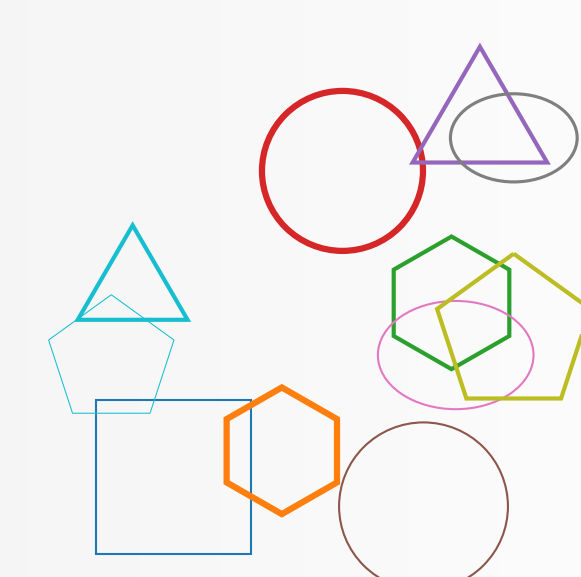[{"shape": "square", "thickness": 1, "radius": 0.67, "center": [0.299, 0.173]}, {"shape": "hexagon", "thickness": 3, "radius": 0.55, "center": [0.485, 0.219]}, {"shape": "hexagon", "thickness": 2, "radius": 0.57, "center": [0.777, 0.475]}, {"shape": "circle", "thickness": 3, "radius": 0.69, "center": [0.589, 0.703]}, {"shape": "triangle", "thickness": 2, "radius": 0.67, "center": [0.826, 0.785]}, {"shape": "circle", "thickness": 1, "radius": 0.73, "center": [0.729, 0.122]}, {"shape": "oval", "thickness": 1, "radius": 0.67, "center": [0.784, 0.384]}, {"shape": "oval", "thickness": 1.5, "radius": 0.55, "center": [0.884, 0.76]}, {"shape": "pentagon", "thickness": 2, "radius": 0.69, "center": [0.884, 0.421]}, {"shape": "triangle", "thickness": 2, "radius": 0.55, "center": [0.228, 0.5]}, {"shape": "pentagon", "thickness": 0.5, "radius": 0.57, "center": [0.191, 0.375]}]